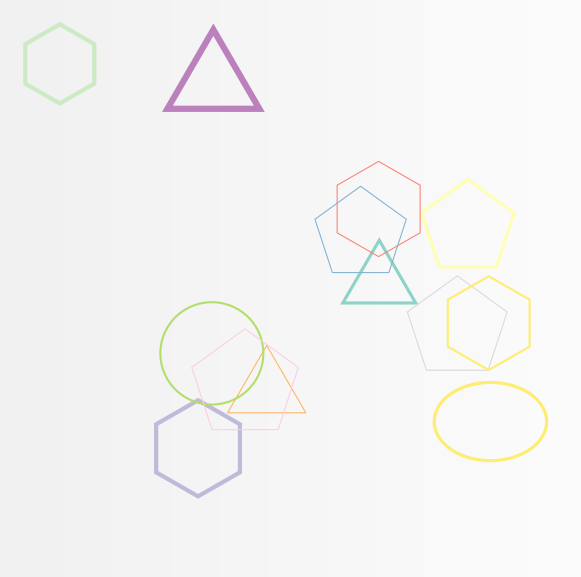[{"shape": "triangle", "thickness": 1.5, "radius": 0.36, "center": [0.652, 0.511]}, {"shape": "pentagon", "thickness": 1.5, "radius": 0.42, "center": [0.805, 0.605]}, {"shape": "hexagon", "thickness": 2, "radius": 0.42, "center": [0.341, 0.223]}, {"shape": "hexagon", "thickness": 0.5, "radius": 0.41, "center": [0.651, 0.637]}, {"shape": "pentagon", "thickness": 0.5, "radius": 0.41, "center": [0.62, 0.594]}, {"shape": "triangle", "thickness": 0.5, "radius": 0.39, "center": [0.459, 0.323]}, {"shape": "circle", "thickness": 1, "radius": 0.44, "center": [0.364, 0.387]}, {"shape": "pentagon", "thickness": 0.5, "radius": 0.48, "center": [0.422, 0.333]}, {"shape": "pentagon", "thickness": 0.5, "radius": 0.45, "center": [0.787, 0.431]}, {"shape": "triangle", "thickness": 3, "radius": 0.46, "center": [0.367, 0.856]}, {"shape": "hexagon", "thickness": 2, "radius": 0.34, "center": [0.103, 0.889]}, {"shape": "hexagon", "thickness": 1, "radius": 0.41, "center": [0.841, 0.44]}, {"shape": "oval", "thickness": 1.5, "radius": 0.48, "center": [0.844, 0.269]}]